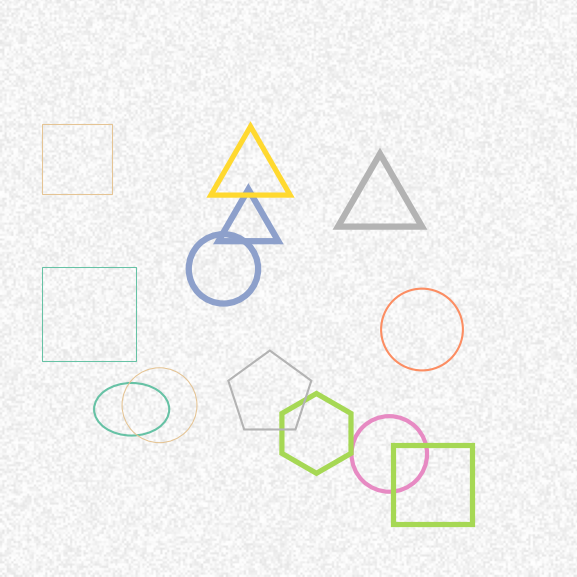[{"shape": "oval", "thickness": 1, "radius": 0.33, "center": [0.228, 0.29]}, {"shape": "square", "thickness": 0.5, "radius": 0.41, "center": [0.154, 0.456]}, {"shape": "circle", "thickness": 1, "radius": 0.35, "center": [0.731, 0.429]}, {"shape": "triangle", "thickness": 3, "radius": 0.3, "center": [0.43, 0.611]}, {"shape": "circle", "thickness": 3, "radius": 0.3, "center": [0.387, 0.534]}, {"shape": "circle", "thickness": 2, "radius": 0.33, "center": [0.674, 0.213]}, {"shape": "square", "thickness": 2.5, "radius": 0.34, "center": [0.749, 0.16]}, {"shape": "hexagon", "thickness": 2.5, "radius": 0.35, "center": [0.548, 0.249]}, {"shape": "triangle", "thickness": 2.5, "radius": 0.4, "center": [0.434, 0.701]}, {"shape": "square", "thickness": 0.5, "radius": 0.3, "center": [0.134, 0.724]}, {"shape": "circle", "thickness": 0.5, "radius": 0.32, "center": [0.276, 0.297]}, {"shape": "triangle", "thickness": 3, "radius": 0.42, "center": [0.658, 0.649]}, {"shape": "pentagon", "thickness": 1, "radius": 0.38, "center": [0.467, 0.317]}]